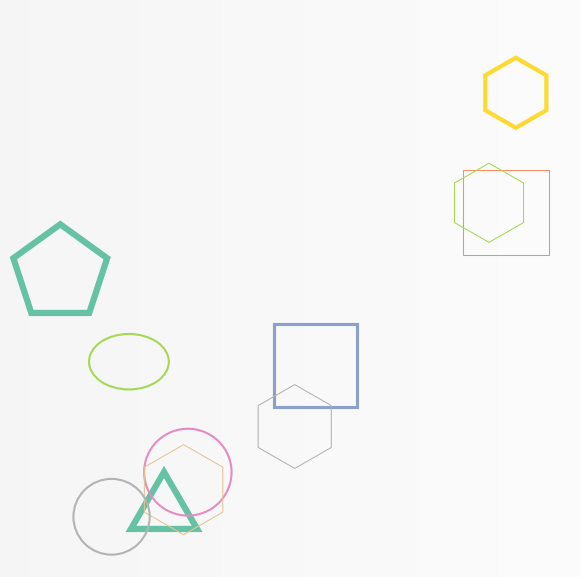[{"shape": "triangle", "thickness": 3, "radius": 0.33, "center": [0.282, 0.116]}, {"shape": "pentagon", "thickness": 3, "radius": 0.42, "center": [0.104, 0.526]}, {"shape": "square", "thickness": 0.5, "radius": 0.37, "center": [0.871, 0.632]}, {"shape": "square", "thickness": 1.5, "radius": 0.36, "center": [0.543, 0.366]}, {"shape": "circle", "thickness": 1, "radius": 0.38, "center": [0.323, 0.182]}, {"shape": "hexagon", "thickness": 0.5, "radius": 0.34, "center": [0.841, 0.648]}, {"shape": "oval", "thickness": 1, "radius": 0.34, "center": [0.222, 0.373]}, {"shape": "hexagon", "thickness": 2, "radius": 0.3, "center": [0.887, 0.839]}, {"shape": "hexagon", "thickness": 0.5, "radius": 0.39, "center": [0.316, 0.151]}, {"shape": "circle", "thickness": 1, "radius": 0.33, "center": [0.192, 0.104]}, {"shape": "hexagon", "thickness": 0.5, "radius": 0.36, "center": [0.507, 0.261]}]